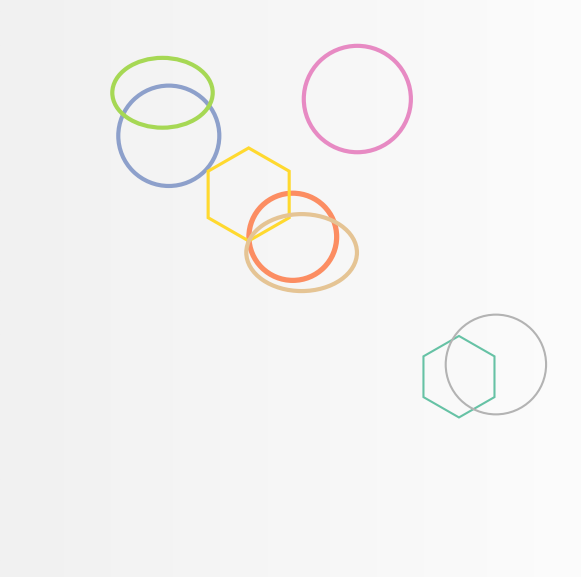[{"shape": "hexagon", "thickness": 1, "radius": 0.35, "center": [0.79, 0.347]}, {"shape": "circle", "thickness": 2.5, "radius": 0.38, "center": [0.504, 0.589]}, {"shape": "circle", "thickness": 2, "radius": 0.43, "center": [0.29, 0.764]}, {"shape": "circle", "thickness": 2, "radius": 0.46, "center": [0.615, 0.828]}, {"shape": "oval", "thickness": 2, "radius": 0.43, "center": [0.28, 0.838]}, {"shape": "hexagon", "thickness": 1.5, "radius": 0.4, "center": [0.428, 0.662]}, {"shape": "oval", "thickness": 2, "radius": 0.48, "center": [0.519, 0.562]}, {"shape": "circle", "thickness": 1, "radius": 0.43, "center": [0.853, 0.368]}]